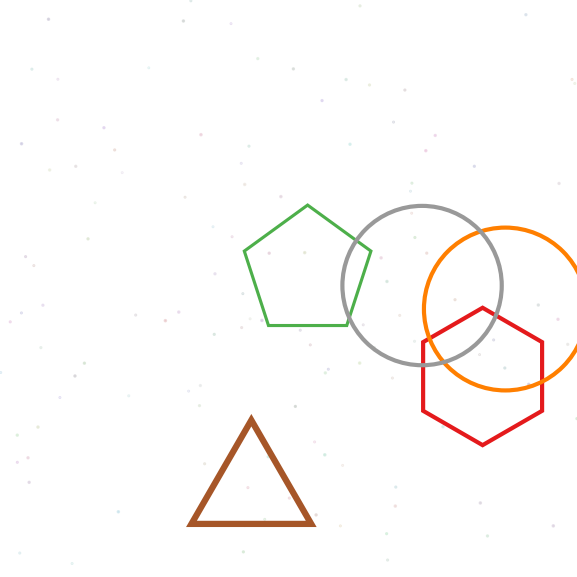[{"shape": "hexagon", "thickness": 2, "radius": 0.59, "center": [0.836, 0.347]}, {"shape": "pentagon", "thickness": 1.5, "radius": 0.58, "center": [0.533, 0.529]}, {"shape": "circle", "thickness": 2, "radius": 0.7, "center": [0.875, 0.464]}, {"shape": "triangle", "thickness": 3, "radius": 0.6, "center": [0.435, 0.152]}, {"shape": "circle", "thickness": 2, "radius": 0.69, "center": [0.731, 0.505]}]